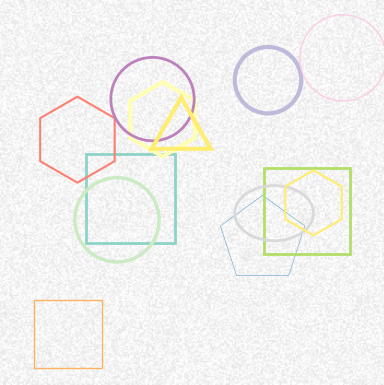[{"shape": "square", "thickness": 2, "radius": 0.58, "center": [0.338, 0.484]}, {"shape": "hexagon", "thickness": 3, "radius": 0.48, "center": [0.423, 0.69]}, {"shape": "circle", "thickness": 3, "radius": 0.43, "center": [0.696, 0.792]}, {"shape": "hexagon", "thickness": 1.5, "radius": 0.56, "center": [0.201, 0.637]}, {"shape": "pentagon", "thickness": 0.5, "radius": 0.58, "center": [0.682, 0.377]}, {"shape": "square", "thickness": 1, "radius": 0.44, "center": [0.176, 0.133]}, {"shape": "square", "thickness": 2, "radius": 0.56, "center": [0.798, 0.452]}, {"shape": "circle", "thickness": 1, "radius": 0.56, "center": [0.891, 0.85]}, {"shape": "oval", "thickness": 2, "radius": 0.51, "center": [0.712, 0.446]}, {"shape": "circle", "thickness": 2, "radius": 0.54, "center": [0.396, 0.743]}, {"shape": "circle", "thickness": 2.5, "radius": 0.55, "center": [0.304, 0.429]}, {"shape": "hexagon", "thickness": 1.5, "radius": 0.42, "center": [0.814, 0.473]}, {"shape": "triangle", "thickness": 3, "radius": 0.44, "center": [0.471, 0.658]}]